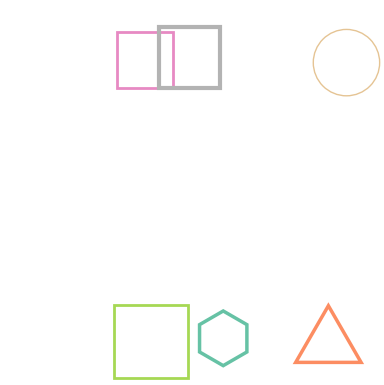[{"shape": "hexagon", "thickness": 2.5, "radius": 0.35, "center": [0.58, 0.121]}, {"shape": "triangle", "thickness": 2.5, "radius": 0.49, "center": [0.853, 0.108]}, {"shape": "square", "thickness": 2, "radius": 0.36, "center": [0.377, 0.844]}, {"shape": "square", "thickness": 2, "radius": 0.48, "center": [0.392, 0.113]}, {"shape": "circle", "thickness": 1, "radius": 0.43, "center": [0.9, 0.837]}, {"shape": "square", "thickness": 3, "radius": 0.39, "center": [0.492, 0.851]}]